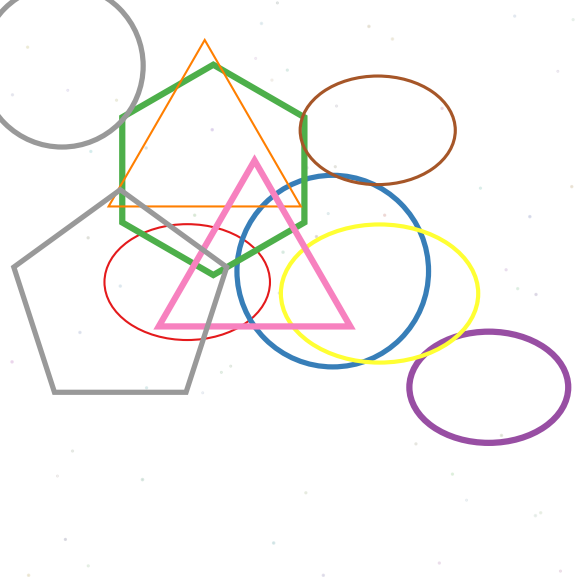[{"shape": "oval", "thickness": 1, "radius": 0.72, "center": [0.324, 0.511]}, {"shape": "circle", "thickness": 2.5, "radius": 0.83, "center": [0.576, 0.53]}, {"shape": "hexagon", "thickness": 3, "radius": 0.91, "center": [0.369, 0.705]}, {"shape": "oval", "thickness": 3, "radius": 0.69, "center": [0.846, 0.329]}, {"shape": "triangle", "thickness": 1, "radius": 0.96, "center": [0.354, 0.738]}, {"shape": "oval", "thickness": 2, "radius": 0.85, "center": [0.657, 0.491]}, {"shape": "oval", "thickness": 1.5, "radius": 0.67, "center": [0.654, 0.773]}, {"shape": "triangle", "thickness": 3, "radius": 0.96, "center": [0.441, 0.53]}, {"shape": "pentagon", "thickness": 2.5, "radius": 0.97, "center": [0.208, 0.477]}, {"shape": "circle", "thickness": 2.5, "radius": 0.7, "center": [0.107, 0.885]}]